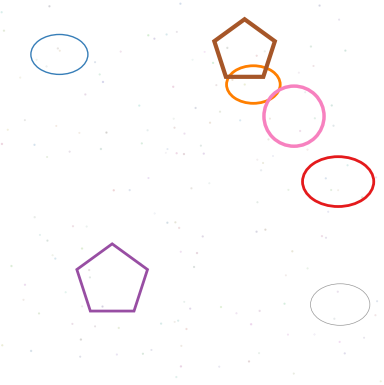[{"shape": "oval", "thickness": 2, "radius": 0.46, "center": [0.878, 0.528]}, {"shape": "oval", "thickness": 1, "radius": 0.37, "center": [0.154, 0.859]}, {"shape": "pentagon", "thickness": 2, "radius": 0.48, "center": [0.291, 0.27]}, {"shape": "oval", "thickness": 2, "radius": 0.35, "center": [0.658, 0.78]}, {"shape": "pentagon", "thickness": 3, "radius": 0.41, "center": [0.635, 0.867]}, {"shape": "circle", "thickness": 2.5, "radius": 0.39, "center": [0.764, 0.698]}, {"shape": "oval", "thickness": 0.5, "radius": 0.39, "center": [0.884, 0.209]}]